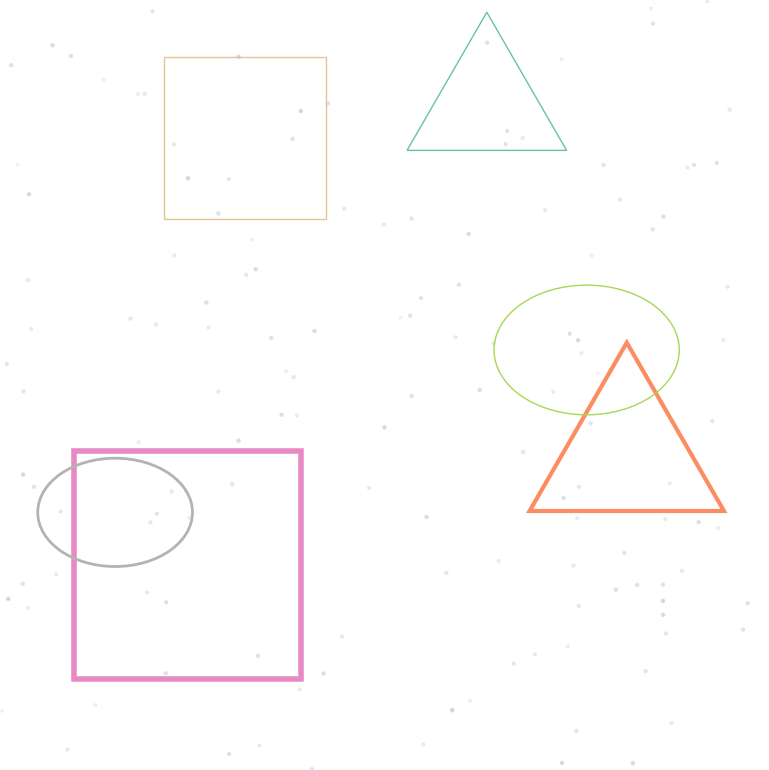[{"shape": "triangle", "thickness": 0.5, "radius": 0.6, "center": [0.632, 0.864]}, {"shape": "triangle", "thickness": 1.5, "radius": 0.73, "center": [0.814, 0.409]}, {"shape": "square", "thickness": 2, "radius": 0.74, "center": [0.244, 0.266]}, {"shape": "oval", "thickness": 0.5, "radius": 0.6, "center": [0.762, 0.546]}, {"shape": "square", "thickness": 0.5, "radius": 0.53, "center": [0.318, 0.821]}, {"shape": "oval", "thickness": 1, "radius": 0.5, "center": [0.149, 0.335]}]